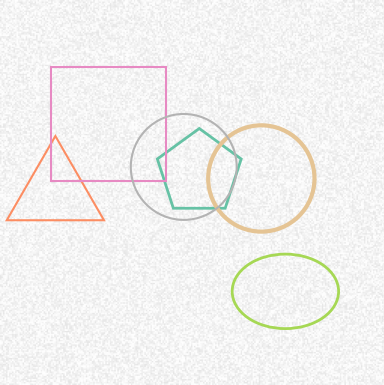[{"shape": "pentagon", "thickness": 2, "radius": 0.57, "center": [0.518, 0.552]}, {"shape": "triangle", "thickness": 1.5, "radius": 0.73, "center": [0.144, 0.501]}, {"shape": "square", "thickness": 1.5, "radius": 0.75, "center": [0.281, 0.678]}, {"shape": "oval", "thickness": 2, "radius": 0.69, "center": [0.741, 0.243]}, {"shape": "circle", "thickness": 3, "radius": 0.69, "center": [0.679, 0.536]}, {"shape": "circle", "thickness": 1.5, "radius": 0.69, "center": [0.477, 0.566]}]